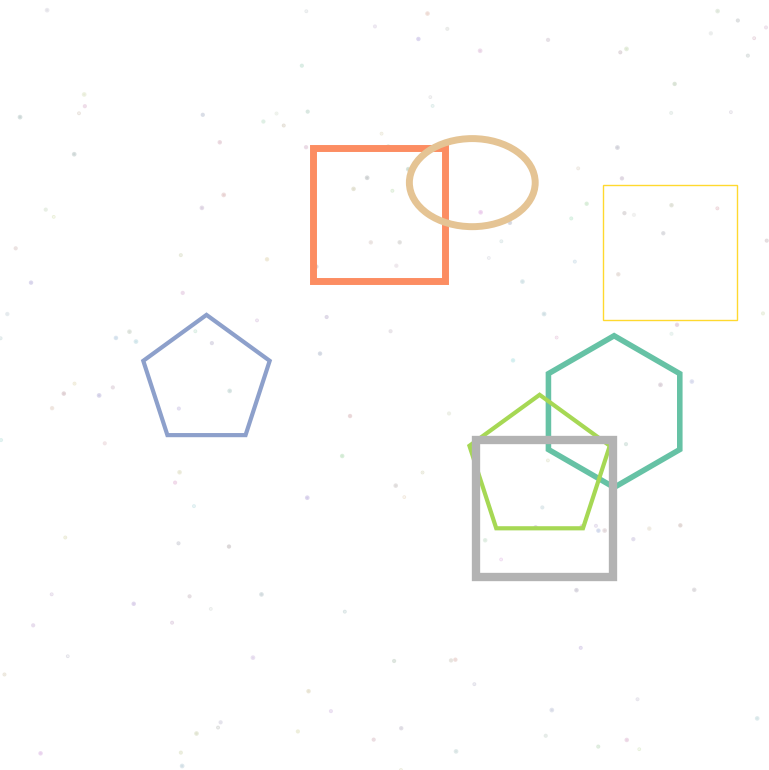[{"shape": "hexagon", "thickness": 2, "radius": 0.49, "center": [0.798, 0.465]}, {"shape": "square", "thickness": 2.5, "radius": 0.43, "center": [0.492, 0.721]}, {"shape": "pentagon", "thickness": 1.5, "radius": 0.43, "center": [0.268, 0.505]}, {"shape": "pentagon", "thickness": 1.5, "radius": 0.48, "center": [0.701, 0.391]}, {"shape": "square", "thickness": 0.5, "radius": 0.44, "center": [0.87, 0.672]}, {"shape": "oval", "thickness": 2.5, "radius": 0.41, "center": [0.613, 0.763]}, {"shape": "square", "thickness": 3, "radius": 0.44, "center": [0.708, 0.34]}]